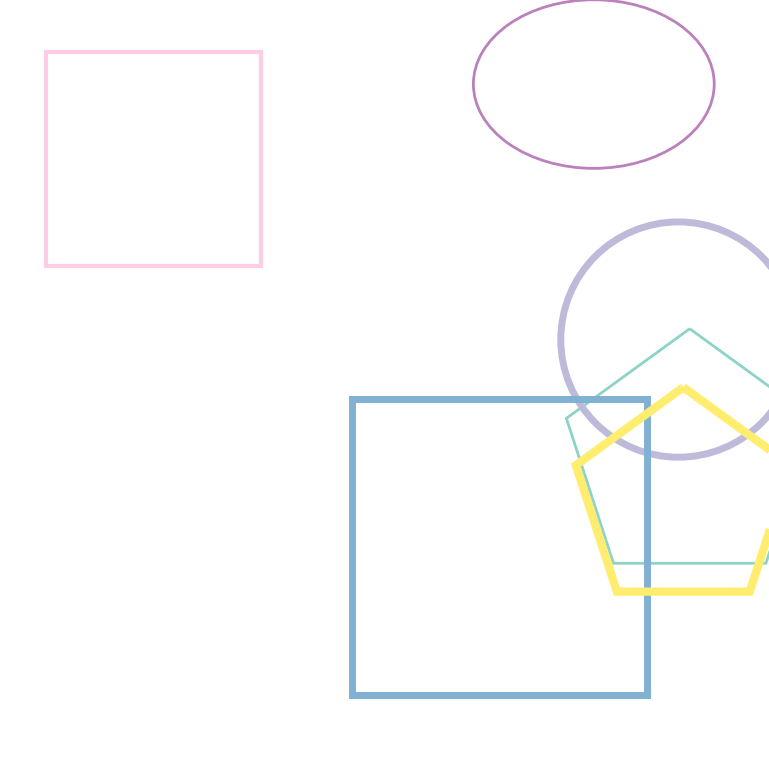[{"shape": "pentagon", "thickness": 1, "radius": 0.84, "center": [0.896, 0.405]}, {"shape": "circle", "thickness": 2.5, "radius": 0.76, "center": [0.881, 0.559]}, {"shape": "square", "thickness": 2.5, "radius": 0.96, "center": [0.649, 0.289]}, {"shape": "square", "thickness": 1.5, "radius": 0.7, "center": [0.199, 0.794]}, {"shape": "oval", "thickness": 1, "radius": 0.78, "center": [0.771, 0.891]}, {"shape": "pentagon", "thickness": 3, "radius": 0.73, "center": [0.887, 0.35]}]